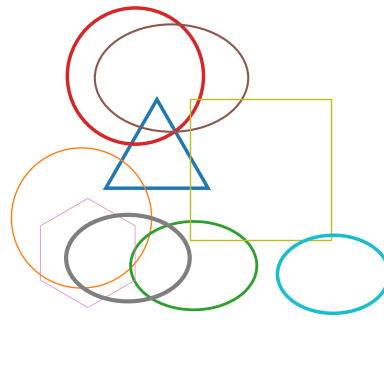[{"shape": "triangle", "thickness": 2.5, "radius": 0.77, "center": [0.408, 0.588]}, {"shape": "circle", "thickness": 1, "radius": 0.91, "center": [0.212, 0.434]}, {"shape": "oval", "thickness": 2, "radius": 0.82, "center": [0.503, 0.31]}, {"shape": "circle", "thickness": 2.5, "radius": 0.88, "center": [0.352, 0.803]}, {"shape": "oval", "thickness": 1.5, "radius": 1.0, "center": [0.446, 0.797]}, {"shape": "hexagon", "thickness": 0.5, "radius": 0.71, "center": [0.228, 0.343]}, {"shape": "oval", "thickness": 3, "radius": 0.8, "center": [0.332, 0.33]}, {"shape": "square", "thickness": 1, "radius": 0.92, "center": [0.676, 0.559]}, {"shape": "oval", "thickness": 2.5, "radius": 0.72, "center": [0.866, 0.288]}]